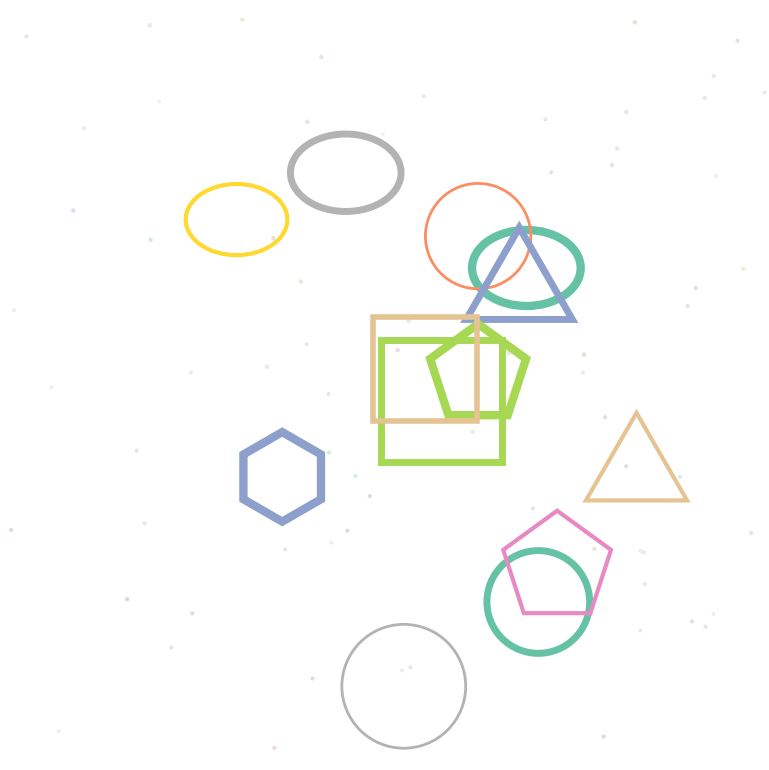[{"shape": "oval", "thickness": 3, "radius": 0.35, "center": [0.684, 0.652]}, {"shape": "circle", "thickness": 2.5, "radius": 0.33, "center": [0.699, 0.218]}, {"shape": "circle", "thickness": 1, "radius": 0.34, "center": [0.621, 0.693]}, {"shape": "hexagon", "thickness": 3, "radius": 0.29, "center": [0.367, 0.381]}, {"shape": "triangle", "thickness": 2.5, "radius": 0.4, "center": [0.674, 0.625]}, {"shape": "pentagon", "thickness": 1.5, "radius": 0.37, "center": [0.724, 0.263]}, {"shape": "square", "thickness": 2.5, "radius": 0.39, "center": [0.573, 0.479]}, {"shape": "pentagon", "thickness": 3, "radius": 0.33, "center": [0.621, 0.514]}, {"shape": "oval", "thickness": 1.5, "radius": 0.33, "center": [0.307, 0.715]}, {"shape": "square", "thickness": 2, "radius": 0.34, "center": [0.552, 0.521]}, {"shape": "triangle", "thickness": 1.5, "radius": 0.38, "center": [0.827, 0.388]}, {"shape": "circle", "thickness": 1, "radius": 0.4, "center": [0.524, 0.109]}, {"shape": "oval", "thickness": 2.5, "radius": 0.36, "center": [0.449, 0.776]}]